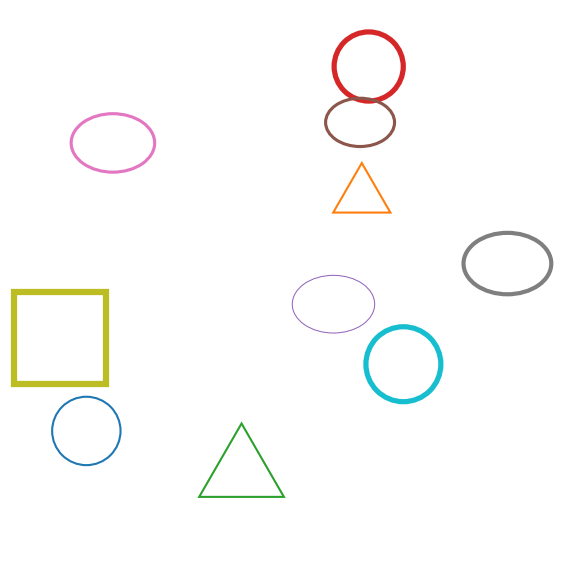[{"shape": "circle", "thickness": 1, "radius": 0.3, "center": [0.15, 0.253]}, {"shape": "triangle", "thickness": 1, "radius": 0.29, "center": [0.627, 0.66]}, {"shape": "triangle", "thickness": 1, "radius": 0.42, "center": [0.418, 0.181]}, {"shape": "circle", "thickness": 2.5, "radius": 0.3, "center": [0.638, 0.884]}, {"shape": "oval", "thickness": 0.5, "radius": 0.36, "center": [0.577, 0.472]}, {"shape": "oval", "thickness": 1.5, "radius": 0.3, "center": [0.624, 0.787]}, {"shape": "oval", "thickness": 1.5, "radius": 0.36, "center": [0.196, 0.752]}, {"shape": "oval", "thickness": 2, "radius": 0.38, "center": [0.879, 0.543]}, {"shape": "square", "thickness": 3, "radius": 0.4, "center": [0.104, 0.415]}, {"shape": "circle", "thickness": 2.5, "radius": 0.32, "center": [0.699, 0.368]}]